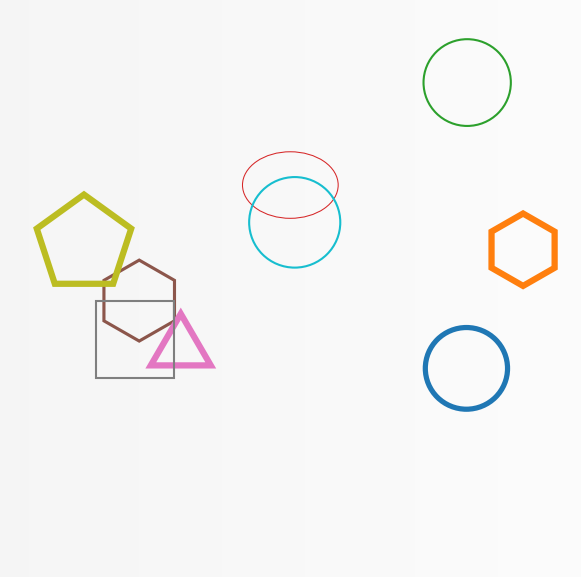[{"shape": "circle", "thickness": 2.5, "radius": 0.35, "center": [0.802, 0.361]}, {"shape": "hexagon", "thickness": 3, "radius": 0.31, "center": [0.9, 0.567]}, {"shape": "circle", "thickness": 1, "radius": 0.38, "center": [0.804, 0.856]}, {"shape": "oval", "thickness": 0.5, "radius": 0.41, "center": [0.5, 0.679]}, {"shape": "hexagon", "thickness": 1.5, "radius": 0.35, "center": [0.24, 0.479]}, {"shape": "triangle", "thickness": 3, "radius": 0.3, "center": [0.311, 0.396]}, {"shape": "square", "thickness": 1, "radius": 0.34, "center": [0.232, 0.411]}, {"shape": "pentagon", "thickness": 3, "radius": 0.43, "center": [0.144, 0.577]}, {"shape": "circle", "thickness": 1, "radius": 0.39, "center": [0.507, 0.614]}]